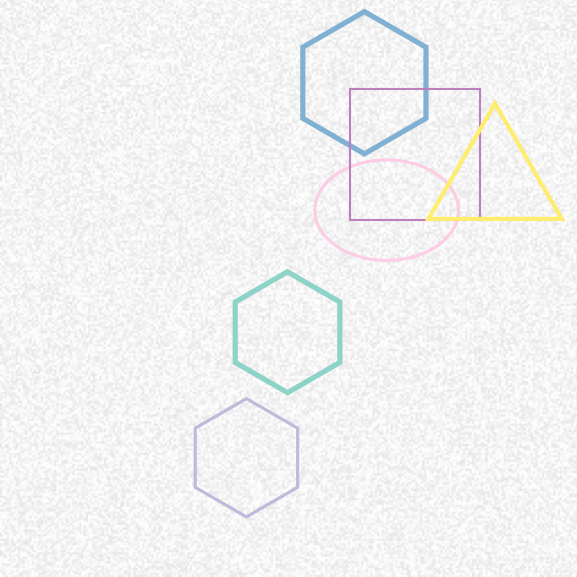[{"shape": "hexagon", "thickness": 2.5, "radius": 0.52, "center": [0.498, 0.424]}, {"shape": "hexagon", "thickness": 1.5, "radius": 0.51, "center": [0.427, 0.207]}, {"shape": "hexagon", "thickness": 2.5, "radius": 0.62, "center": [0.631, 0.856]}, {"shape": "oval", "thickness": 1.5, "radius": 0.62, "center": [0.67, 0.635]}, {"shape": "square", "thickness": 1, "radius": 0.57, "center": [0.719, 0.732]}, {"shape": "triangle", "thickness": 2, "radius": 0.67, "center": [0.857, 0.687]}]